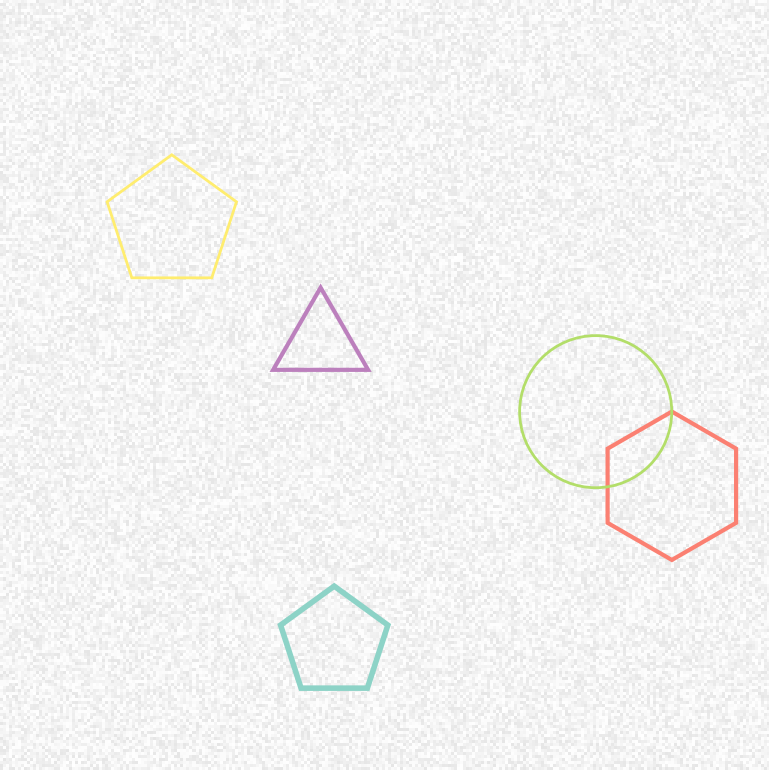[{"shape": "pentagon", "thickness": 2, "radius": 0.37, "center": [0.434, 0.166]}, {"shape": "hexagon", "thickness": 1.5, "radius": 0.48, "center": [0.873, 0.369]}, {"shape": "circle", "thickness": 1, "radius": 0.49, "center": [0.774, 0.465]}, {"shape": "triangle", "thickness": 1.5, "radius": 0.36, "center": [0.416, 0.555]}, {"shape": "pentagon", "thickness": 1, "radius": 0.44, "center": [0.223, 0.711]}]